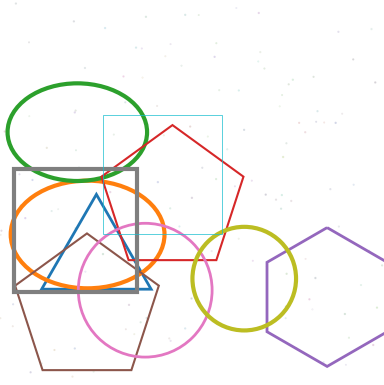[{"shape": "triangle", "thickness": 2, "radius": 0.82, "center": [0.25, 0.331]}, {"shape": "oval", "thickness": 3, "radius": 1.0, "center": [0.228, 0.391]}, {"shape": "oval", "thickness": 3, "radius": 0.91, "center": [0.201, 0.657]}, {"shape": "pentagon", "thickness": 1.5, "radius": 0.97, "center": [0.448, 0.481]}, {"shape": "hexagon", "thickness": 2, "radius": 0.9, "center": [0.85, 0.229]}, {"shape": "pentagon", "thickness": 1.5, "radius": 0.98, "center": [0.226, 0.197]}, {"shape": "circle", "thickness": 2, "radius": 0.87, "center": [0.377, 0.246]}, {"shape": "square", "thickness": 3, "radius": 0.8, "center": [0.196, 0.402]}, {"shape": "circle", "thickness": 3, "radius": 0.67, "center": [0.634, 0.276]}, {"shape": "square", "thickness": 0.5, "radius": 0.77, "center": [0.422, 0.546]}]